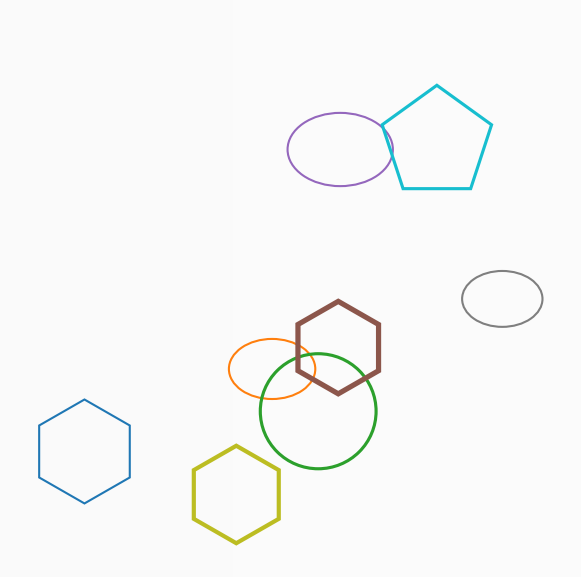[{"shape": "hexagon", "thickness": 1, "radius": 0.45, "center": [0.145, 0.217]}, {"shape": "oval", "thickness": 1, "radius": 0.37, "center": [0.468, 0.36]}, {"shape": "circle", "thickness": 1.5, "radius": 0.5, "center": [0.547, 0.287]}, {"shape": "oval", "thickness": 1, "radius": 0.45, "center": [0.585, 0.74]}, {"shape": "hexagon", "thickness": 2.5, "radius": 0.4, "center": [0.582, 0.397]}, {"shape": "oval", "thickness": 1, "radius": 0.35, "center": [0.864, 0.482]}, {"shape": "hexagon", "thickness": 2, "radius": 0.42, "center": [0.407, 0.143]}, {"shape": "pentagon", "thickness": 1.5, "radius": 0.49, "center": [0.752, 0.752]}]